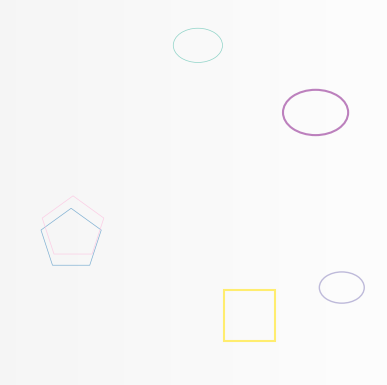[{"shape": "oval", "thickness": 0.5, "radius": 0.32, "center": [0.511, 0.882]}, {"shape": "oval", "thickness": 1, "radius": 0.29, "center": [0.882, 0.253]}, {"shape": "pentagon", "thickness": 0.5, "radius": 0.41, "center": [0.184, 0.377]}, {"shape": "pentagon", "thickness": 0.5, "radius": 0.42, "center": [0.188, 0.408]}, {"shape": "oval", "thickness": 1.5, "radius": 0.42, "center": [0.814, 0.708]}, {"shape": "square", "thickness": 1.5, "radius": 0.33, "center": [0.644, 0.18]}]